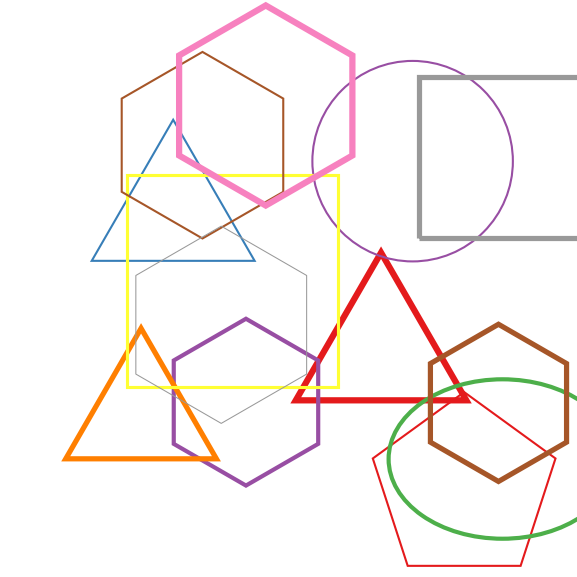[{"shape": "triangle", "thickness": 3, "radius": 0.85, "center": [0.66, 0.391]}, {"shape": "pentagon", "thickness": 1, "radius": 0.83, "center": [0.804, 0.154]}, {"shape": "triangle", "thickness": 1, "radius": 0.81, "center": [0.3, 0.629]}, {"shape": "oval", "thickness": 2, "radius": 0.99, "center": [0.87, 0.204]}, {"shape": "circle", "thickness": 1, "radius": 0.87, "center": [0.714, 0.72]}, {"shape": "hexagon", "thickness": 2, "radius": 0.72, "center": [0.426, 0.303]}, {"shape": "triangle", "thickness": 2.5, "radius": 0.75, "center": [0.244, 0.28]}, {"shape": "square", "thickness": 1.5, "radius": 0.92, "center": [0.403, 0.512]}, {"shape": "hexagon", "thickness": 1, "radius": 0.81, "center": [0.351, 0.748]}, {"shape": "hexagon", "thickness": 2.5, "radius": 0.68, "center": [0.863, 0.302]}, {"shape": "hexagon", "thickness": 3, "radius": 0.87, "center": [0.46, 0.816]}, {"shape": "square", "thickness": 2.5, "radius": 0.7, "center": [0.864, 0.726]}, {"shape": "hexagon", "thickness": 0.5, "radius": 0.85, "center": [0.383, 0.437]}]